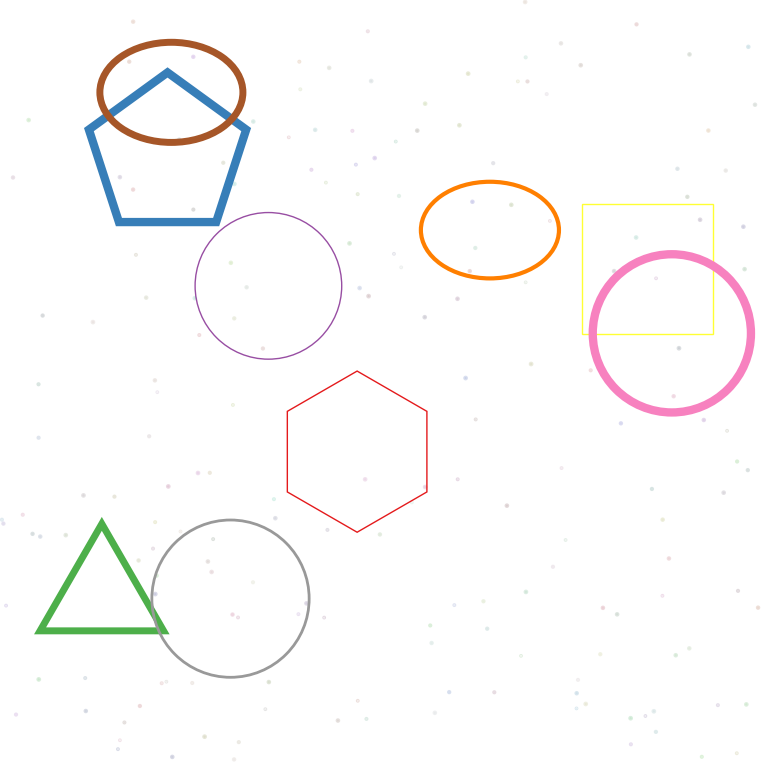[{"shape": "hexagon", "thickness": 0.5, "radius": 0.52, "center": [0.464, 0.413]}, {"shape": "pentagon", "thickness": 3, "radius": 0.54, "center": [0.218, 0.798]}, {"shape": "triangle", "thickness": 2.5, "radius": 0.46, "center": [0.132, 0.227]}, {"shape": "circle", "thickness": 0.5, "radius": 0.48, "center": [0.349, 0.629]}, {"shape": "oval", "thickness": 1.5, "radius": 0.45, "center": [0.636, 0.701]}, {"shape": "square", "thickness": 0.5, "radius": 0.42, "center": [0.841, 0.651]}, {"shape": "oval", "thickness": 2.5, "radius": 0.46, "center": [0.223, 0.88]}, {"shape": "circle", "thickness": 3, "radius": 0.51, "center": [0.873, 0.567]}, {"shape": "circle", "thickness": 1, "radius": 0.51, "center": [0.299, 0.223]}]